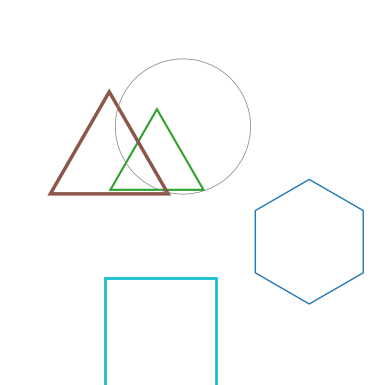[{"shape": "hexagon", "thickness": 1, "radius": 0.81, "center": [0.803, 0.372]}, {"shape": "triangle", "thickness": 1.5, "radius": 0.7, "center": [0.408, 0.577]}, {"shape": "triangle", "thickness": 2.5, "radius": 0.88, "center": [0.284, 0.585]}, {"shape": "circle", "thickness": 0.5, "radius": 0.88, "center": [0.475, 0.671]}, {"shape": "square", "thickness": 2, "radius": 0.72, "center": [0.416, 0.135]}]